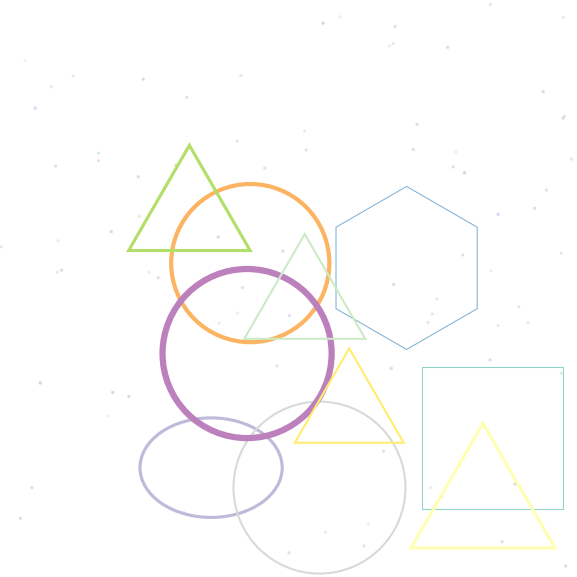[{"shape": "square", "thickness": 0.5, "radius": 0.61, "center": [0.853, 0.241]}, {"shape": "triangle", "thickness": 1.5, "radius": 0.72, "center": [0.836, 0.122]}, {"shape": "oval", "thickness": 1.5, "radius": 0.62, "center": [0.366, 0.189]}, {"shape": "hexagon", "thickness": 0.5, "radius": 0.71, "center": [0.704, 0.535]}, {"shape": "circle", "thickness": 2, "radius": 0.68, "center": [0.433, 0.544]}, {"shape": "triangle", "thickness": 1.5, "radius": 0.61, "center": [0.328, 0.626]}, {"shape": "circle", "thickness": 1, "radius": 0.74, "center": [0.553, 0.155]}, {"shape": "circle", "thickness": 3, "radius": 0.73, "center": [0.428, 0.387]}, {"shape": "triangle", "thickness": 1, "radius": 0.6, "center": [0.528, 0.473]}, {"shape": "triangle", "thickness": 1, "radius": 0.54, "center": [0.605, 0.287]}]